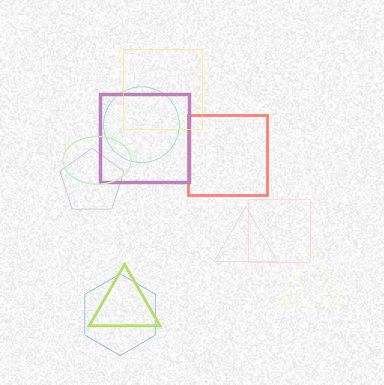[{"shape": "circle", "thickness": 0.5, "radius": 0.49, "center": [0.368, 0.676]}, {"shape": "triangle", "thickness": 0.5, "radius": 0.49, "center": [0.811, 0.259]}, {"shape": "pentagon", "thickness": 0.5, "radius": 0.44, "center": [0.239, 0.528]}, {"shape": "square", "thickness": 2, "radius": 0.52, "center": [0.591, 0.598]}, {"shape": "hexagon", "thickness": 0.5, "radius": 0.53, "center": [0.312, 0.183]}, {"shape": "triangle", "thickness": 2, "radius": 0.53, "center": [0.324, 0.207]}, {"shape": "square", "thickness": 0.5, "radius": 0.41, "center": [0.725, 0.401]}, {"shape": "triangle", "thickness": 0.5, "radius": 0.48, "center": [0.639, 0.369]}, {"shape": "square", "thickness": 2.5, "radius": 0.58, "center": [0.375, 0.642]}, {"shape": "oval", "thickness": 1, "radius": 0.44, "center": [0.252, 0.583]}, {"shape": "square", "thickness": 0.5, "radius": 0.52, "center": [0.422, 0.769]}]